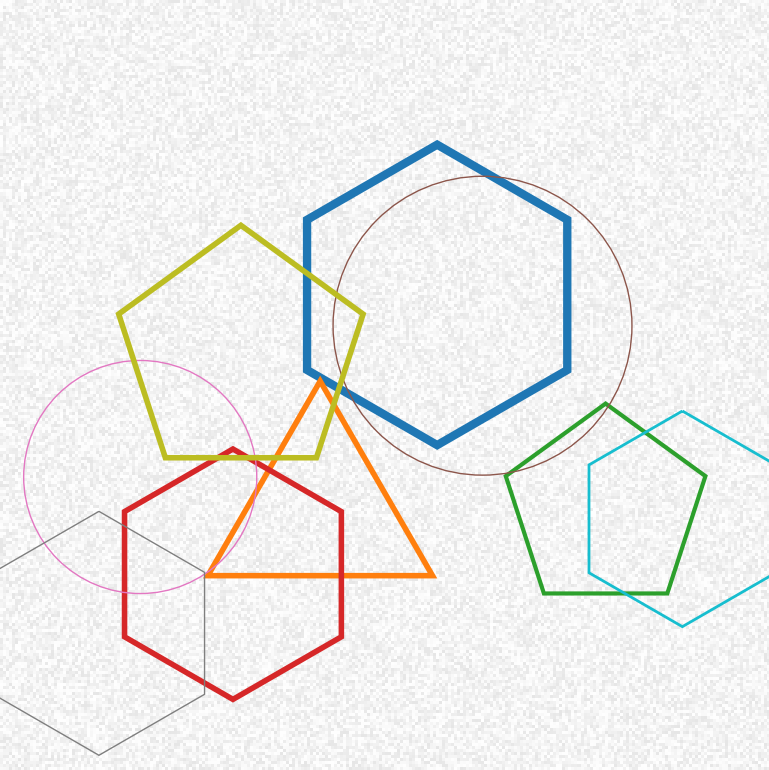[{"shape": "hexagon", "thickness": 3, "radius": 0.98, "center": [0.568, 0.617]}, {"shape": "triangle", "thickness": 2, "radius": 0.84, "center": [0.416, 0.337]}, {"shape": "pentagon", "thickness": 1.5, "radius": 0.68, "center": [0.786, 0.34]}, {"shape": "hexagon", "thickness": 2, "radius": 0.81, "center": [0.303, 0.254]}, {"shape": "circle", "thickness": 0.5, "radius": 0.97, "center": [0.627, 0.577]}, {"shape": "circle", "thickness": 0.5, "radius": 0.76, "center": [0.182, 0.381]}, {"shape": "hexagon", "thickness": 0.5, "radius": 0.79, "center": [0.128, 0.178]}, {"shape": "pentagon", "thickness": 2, "radius": 0.83, "center": [0.313, 0.541]}, {"shape": "hexagon", "thickness": 1, "radius": 0.7, "center": [0.886, 0.326]}]